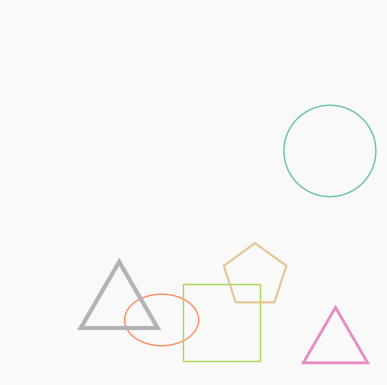[{"shape": "circle", "thickness": 1, "radius": 0.59, "center": [0.851, 0.608]}, {"shape": "oval", "thickness": 1, "radius": 0.48, "center": [0.417, 0.169]}, {"shape": "triangle", "thickness": 2, "radius": 0.48, "center": [0.866, 0.106]}, {"shape": "square", "thickness": 1, "radius": 0.5, "center": [0.573, 0.162]}, {"shape": "pentagon", "thickness": 1.5, "radius": 0.42, "center": [0.658, 0.283]}, {"shape": "triangle", "thickness": 3, "radius": 0.57, "center": [0.308, 0.205]}]